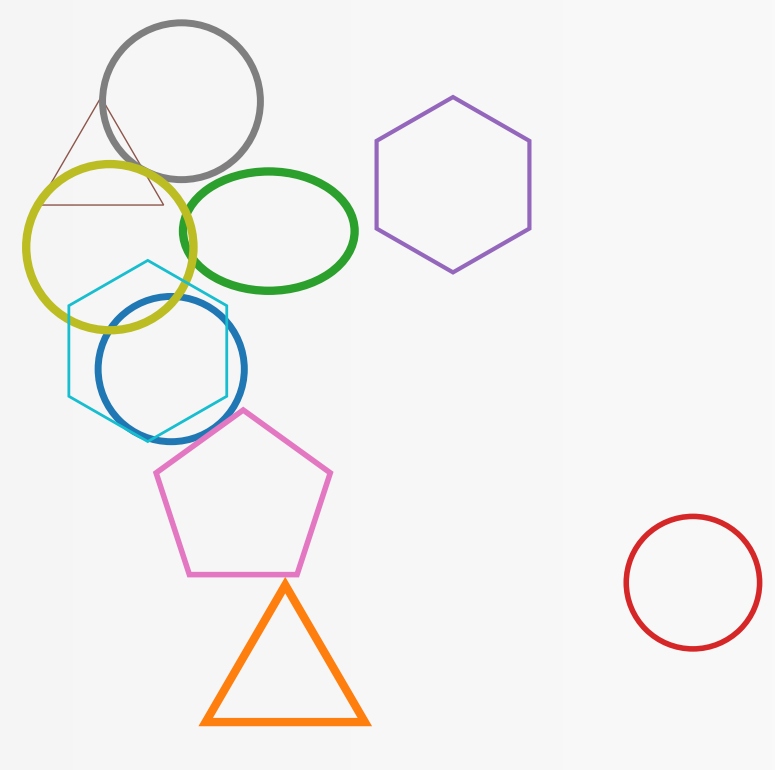[{"shape": "circle", "thickness": 2.5, "radius": 0.47, "center": [0.221, 0.521]}, {"shape": "triangle", "thickness": 3, "radius": 0.59, "center": [0.368, 0.122]}, {"shape": "oval", "thickness": 3, "radius": 0.55, "center": [0.347, 0.7]}, {"shape": "circle", "thickness": 2, "radius": 0.43, "center": [0.894, 0.243]}, {"shape": "hexagon", "thickness": 1.5, "radius": 0.57, "center": [0.585, 0.76]}, {"shape": "triangle", "thickness": 0.5, "radius": 0.47, "center": [0.13, 0.78]}, {"shape": "pentagon", "thickness": 2, "radius": 0.59, "center": [0.314, 0.349]}, {"shape": "circle", "thickness": 2.5, "radius": 0.51, "center": [0.234, 0.869]}, {"shape": "circle", "thickness": 3, "radius": 0.54, "center": [0.142, 0.679]}, {"shape": "hexagon", "thickness": 1, "radius": 0.59, "center": [0.191, 0.544]}]